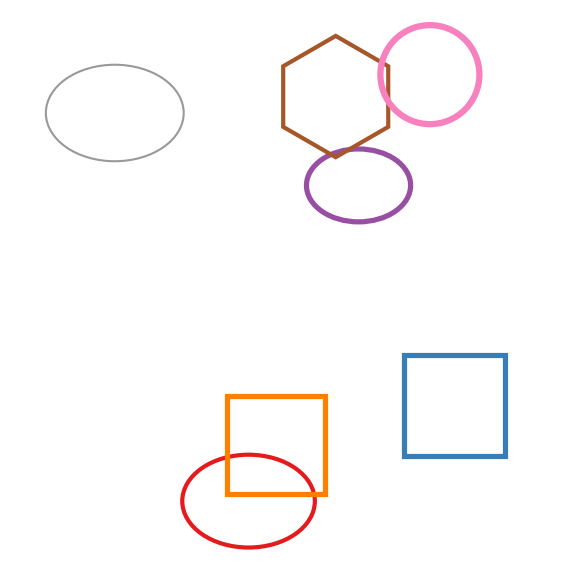[{"shape": "oval", "thickness": 2, "radius": 0.57, "center": [0.43, 0.131]}, {"shape": "square", "thickness": 2.5, "radius": 0.44, "center": [0.788, 0.297]}, {"shape": "oval", "thickness": 2.5, "radius": 0.45, "center": [0.621, 0.678]}, {"shape": "square", "thickness": 2.5, "radius": 0.42, "center": [0.478, 0.229]}, {"shape": "hexagon", "thickness": 2, "radius": 0.52, "center": [0.581, 0.832]}, {"shape": "circle", "thickness": 3, "radius": 0.43, "center": [0.744, 0.87]}, {"shape": "oval", "thickness": 1, "radius": 0.6, "center": [0.199, 0.803]}]